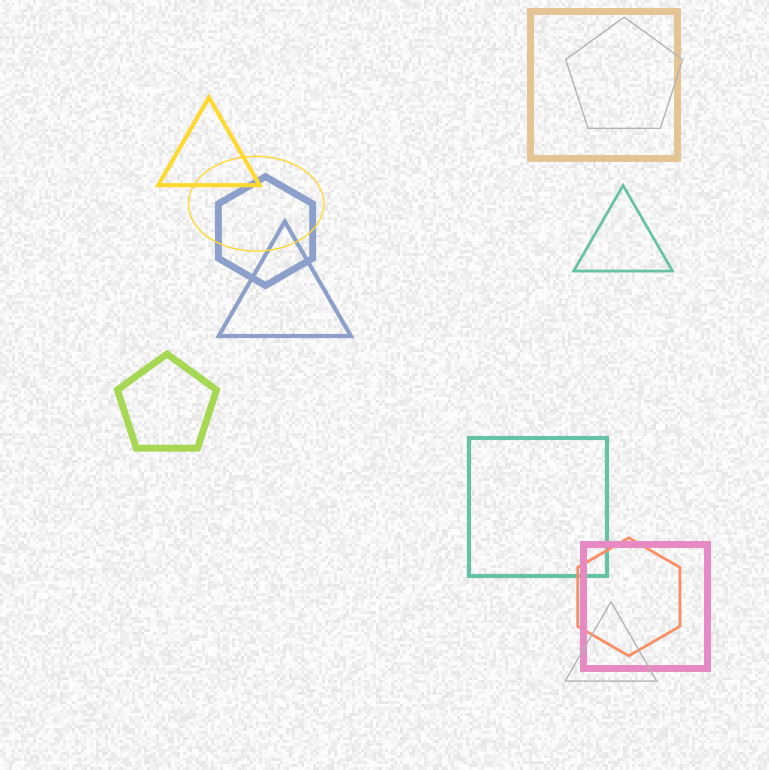[{"shape": "triangle", "thickness": 1, "radius": 0.37, "center": [0.809, 0.685]}, {"shape": "square", "thickness": 1.5, "radius": 0.45, "center": [0.699, 0.342]}, {"shape": "hexagon", "thickness": 1, "radius": 0.38, "center": [0.817, 0.225]}, {"shape": "hexagon", "thickness": 2.5, "radius": 0.35, "center": [0.345, 0.7]}, {"shape": "triangle", "thickness": 1.5, "radius": 0.5, "center": [0.37, 0.613]}, {"shape": "square", "thickness": 2.5, "radius": 0.4, "center": [0.838, 0.213]}, {"shape": "pentagon", "thickness": 2.5, "radius": 0.34, "center": [0.217, 0.473]}, {"shape": "oval", "thickness": 0.5, "radius": 0.44, "center": [0.333, 0.735]}, {"shape": "triangle", "thickness": 1.5, "radius": 0.38, "center": [0.271, 0.797]}, {"shape": "square", "thickness": 2.5, "radius": 0.48, "center": [0.784, 0.89]}, {"shape": "pentagon", "thickness": 0.5, "radius": 0.4, "center": [0.811, 0.898]}, {"shape": "triangle", "thickness": 0.5, "radius": 0.34, "center": [0.793, 0.15]}]